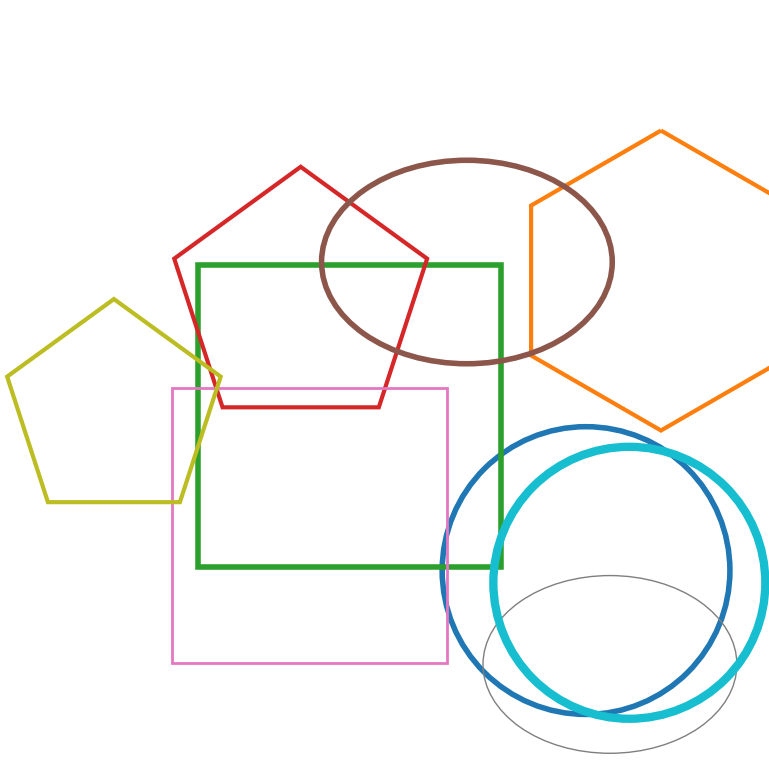[{"shape": "circle", "thickness": 2, "radius": 0.93, "center": [0.761, 0.259]}, {"shape": "hexagon", "thickness": 1.5, "radius": 0.97, "center": [0.858, 0.636]}, {"shape": "square", "thickness": 2, "radius": 0.98, "center": [0.454, 0.46]}, {"shape": "pentagon", "thickness": 1.5, "radius": 0.86, "center": [0.39, 0.611]}, {"shape": "oval", "thickness": 2, "radius": 0.94, "center": [0.606, 0.66]}, {"shape": "square", "thickness": 1, "radius": 0.89, "center": [0.402, 0.317]}, {"shape": "oval", "thickness": 0.5, "radius": 0.82, "center": [0.792, 0.137]}, {"shape": "pentagon", "thickness": 1.5, "radius": 0.73, "center": [0.148, 0.466]}, {"shape": "circle", "thickness": 3, "radius": 0.88, "center": [0.817, 0.243]}]